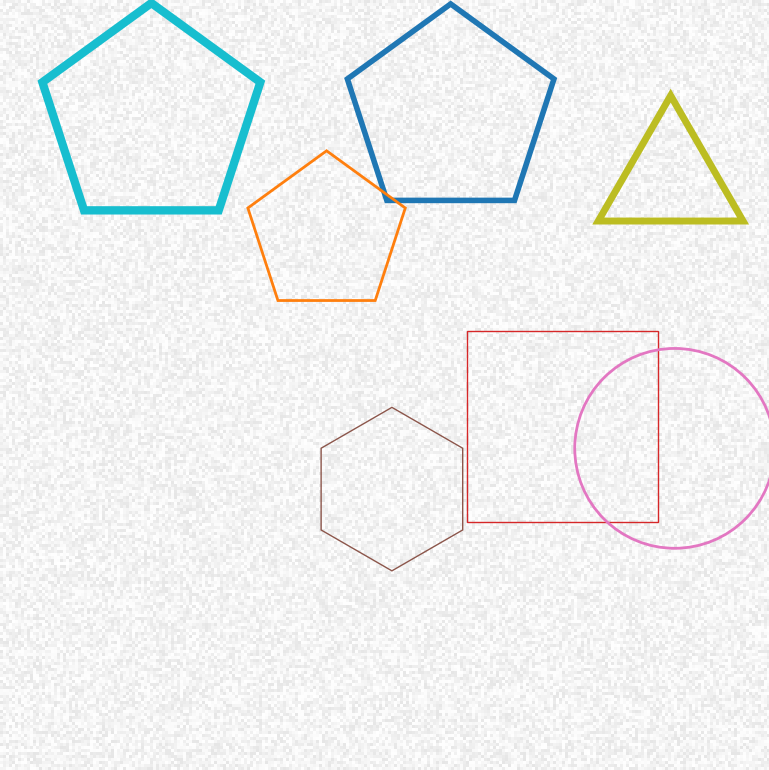[{"shape": "pentagon", "thickness": 2, "radius": 0.71, "center": [0.585, 0.854]}, {"shape": "pentagon", "thickness": 1, "radius": 0.54, "center": [0.424, 0.697]}, {"shape": "square", "thickness": 0.5, "radius": 0.62, "center": [0.731, 0.446]}, {"shape": "hexagon", "thickness": 0.5, "radius": 0.53, "center": [0.509, 0.365]}, {"shape": "circle", "thickness": 1, "radius": 0.65, "center": [0.876, 0.418]}, {"shape": "triangle", "thickness": 2.5, "radius": 0.54, "center": [0.871, 0.767]}, {"shape": "pentagon", "thickness": 3, "radius": 0.74, "center": [0.197, 0.847]}]